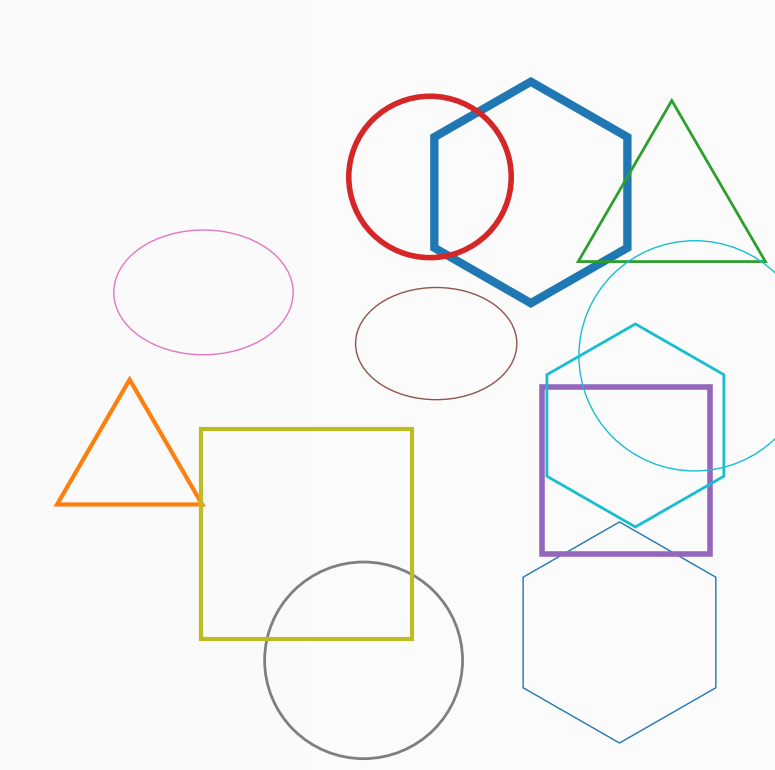[{"shape": "hexagon", "thickness": 3, "radius": 0.72, "center": [0.685, 0.75]}, {"shape": "hexagon", "thickness": 0.5, "radius": 0.72, "center": [0.799, 0.179]}, {"shape": "triangle", "thickness": 1.5, "radius": 0.54, "center": [0.167, 0.399]}, {"shape": "triangle", "thickness": 1, "radius": 0.7, "center": [0.867, 0.73]}, {"shape": "circle", "thickness": 2, "radius": 0.52, "center": [0.555, 0.77]}, {"shape": "square", "thickness": 2, "radius": 0.54, "center": [0.808, 0.389]}, {"shape": "oval", "thickness": 0.5, "radius": 0.52, "center": [0.563, 0.554]}, {"shape": "oval", "thickness": 0.5, "radius": 0.58, "center": [0.263, 0.62]}, {"shape": "circle", "thickness": 1, "radius": 0.64, "center": [0.469, 0.142]}, {"shape": "square", "thickness": 1.5, "radius": 0.68, "center": [0.396, 0.307]}, {"shape": "circle", "thickness": 0.5, "radius": 0.75, "center": [0.896, 0.538]}, {"shape": "hexagon", "thickness": 1, "radius": 0.66, "center": [0.82, 0.447]}]